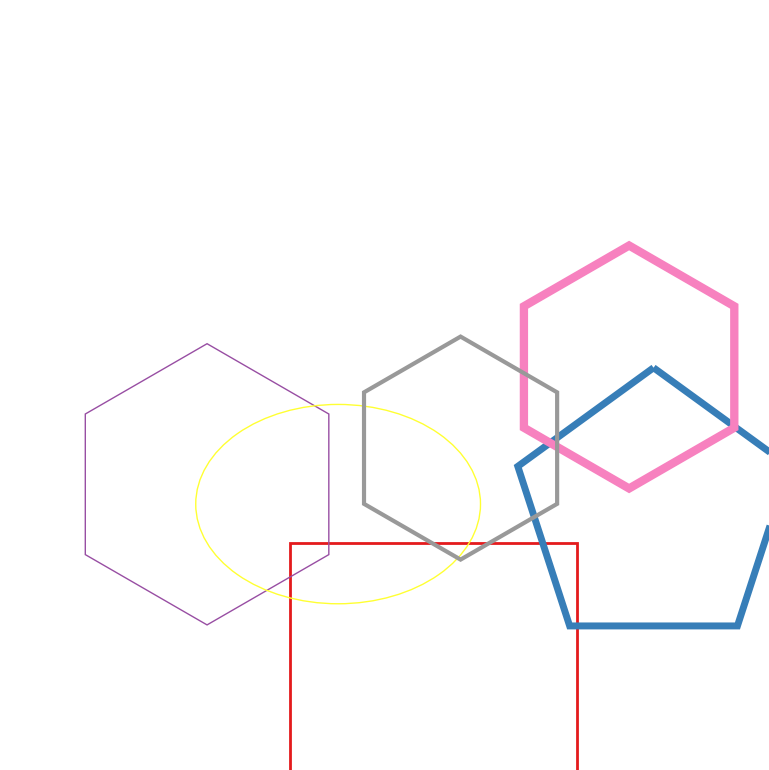[{"shape": "square", "thickness": 1, "radius": 0.93, "center": [0.563, 0.109]}, {"shape": "pentagon", "thickness": 2.5, "radius": 0.93, "center": [0.849, 0.337]}, {"shape": "hexagon", "thickness": 0.5, "radius": 0.91, "center": [0.269, 0.371]}, {"shape": "oval", "thickness": 0.5, "radius": 0.92, "center": [0.439, 0.345]}, {"shape": "hexagon", "thickness": 3, "radius": 0.79, "center": [0.817, 0.523]}, {"shape": "hexagon", "thickness": 1.5, "radius": 0.72, "center": [0.598, 0.418]}]